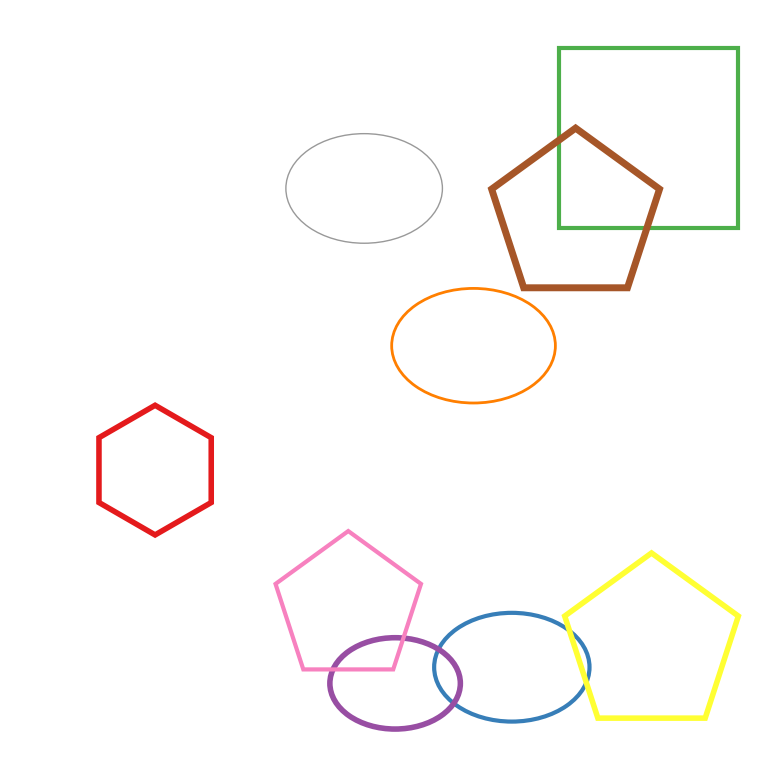[{"shape": "hexagon", "thickness": 2, "radius": 0.42, "center": [0.201, 0.389]}, {"shape": "oval", "thickness": 1.5, "radius": 0.5, "center": [0.665, 0.133]}, {"shape": "square", "thickness": 1.5, "radius": 0.58, "center": [0.842, 0.821]}, {"shape": "oval", "thickness": 2, "radius": 0.42, "center": [0.513, 0.112]}, {"shape": "oval", "thickness": 1, "radius": 0.53, "center": [0.615, 0.551]}, {"shape": "pentagon", "thickness": 2, "radius": 0.59, "center": [0.846, 0.163]}, {"shape": "pentagon", "thickness": 2.5, "radius": 0.57, "center": [0.748, 0.719]}, {"shape": "pentagon", "thickness": 1.5, "radius": 0.5, "center": [0.452, 0.211]}, {"shape": "oval", "thickness": 0.5, "radius": 0.51, "center": [0.473, 0.755]}]